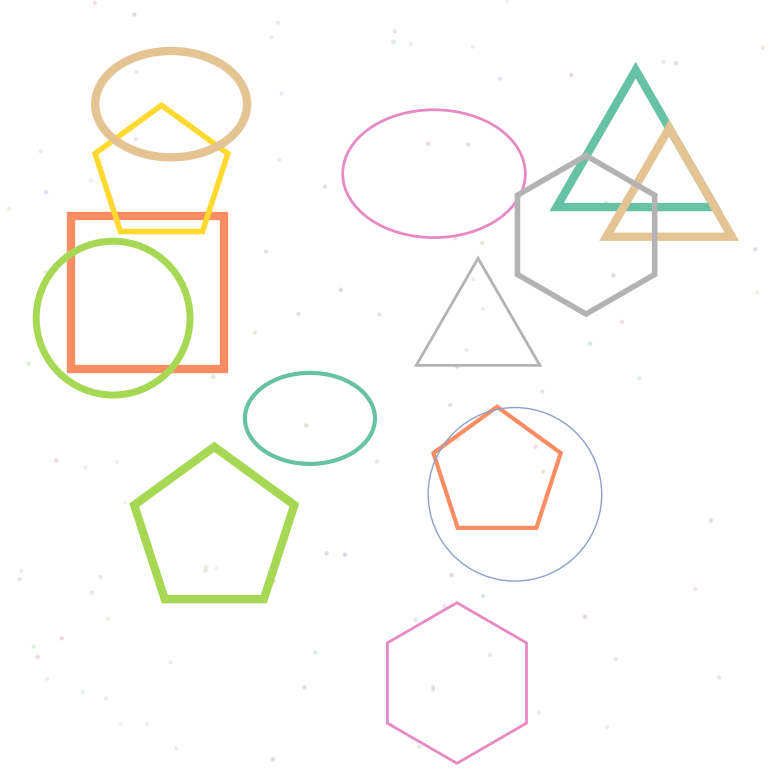[{"shape": "triangle", "thickness": 3, "radius": 0.59, "center": [0.826, 0.79]}, {"shape": "oval", "thickness": 1.5, "radius": 0.42, "center": [0.403, 0.457]}, {"shape": "pentagon", "thickness": 1.5, "radius": 0.43, "center": [0.646, 0.385]}, {"shape": "square", "thickness": 3, "radius": 0.5, "center": [0.192, 0.62]}, {"shape": "circle", "thickness": 0.5, "radius": 0.56, "center": [0.669, 0.358]}, {"shape": "hexagon", "thickness": 1, "radius": 0.52, "center": [0.593, 0.113]}, {"shape": "oval", "thickness": 1, "radius": 0.59, "center": [0.564, 0.774]}, {"shape": "pentagon", "thickness": 3, "radius": 0.55, "center": [0.278, 0.31]}, {"shape": "circle", "thickness": 2.5, "radius": 0.5, "center": [0.147, 0.587]}, {"shape": "pentagon", "thickness": 2, "radius": 0.45, "center": [0.21, 0.773]}, {"shape": "triangle", "thickness": 3, "radius": 0.47, "center": [0.869, 0.74]}, {"shape": "oval", "thickness": 3, "radius": 0.49, "center": [0.222, 0.865]}, {"shape": "hexagon", "thickness": 2, "radius": 0.51, "center": [0.761, 0.695]}, {"shape": "triangle", "thickness": 1, "radius": 0.46, "center": [0.621, 0.572]}]